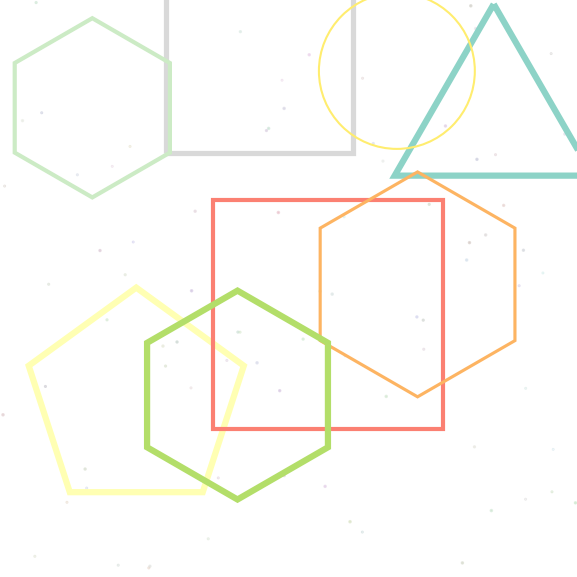[{"shape": "triangle", "thickness": 3, "radius": 0.99, "center": [0.855, 0.794]}, {"shape": "pentagon", "thickness": 3, "radius": 0.98, "center": [0.236, 0.305]}, {"shape": "square", "thickness": 2, "radius": 0.99, "center": [0.568, 0.455]}, {"shape": "hexagon", "thickness": 1.5, "radius": 0.97, "center": [0.723, 0.507]}, {"shape": "hexagon", "thickness": 3, "radius": 0.9, "center": [0.411, 0.315]}, {"shape": "square", "thickness": 2.5, "radius": 0.81, "center": [0.449, 0.896]}, {"shape": "hexagon", "thickness": 2, "radius": 0.78, "center": [0.16, 0.812]}, {"shape": "circle", "thickness": 1, "radius": 0.67, "center": [0.687, 0.876]}]